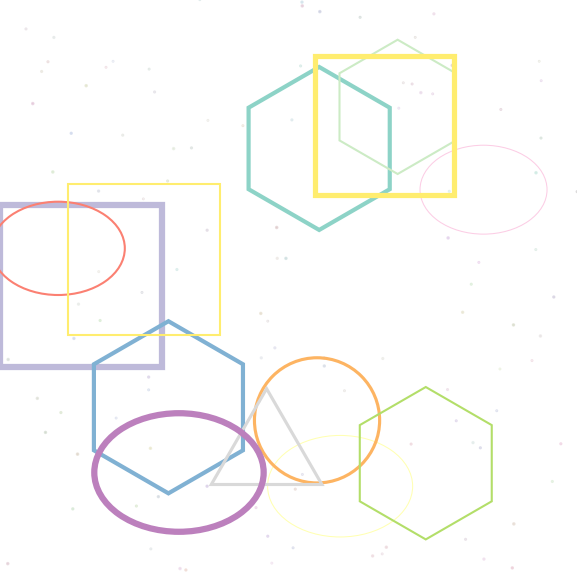[{"shape": "hexagon", "thickness": 2, "radius": 0.71, "center": [0.553, 0.742]}, {"shape": "oval", "thickness": 0.5, "radius": 0.63, "center": [0.589, 0.157]}, {"shape": "square", "thickness": 3, "radius": 0.7, "center": [0.14, 0.504]}, {"shape": "oval", "thickness": 1, "radius": 0.58, "center": [0.101, 0.569]}, {"shape": "hexagon", "thickness": 2, "radius": 0.75, "center": [0.292, 0.294]}, {"shape": "circle", "thickness": 1.5, "radius": 0.54, "center": [0.549, 0.271]}, {"shape": "hexagon", "thickness": 1, "radius": 0.66, "center": [0.737, 0.197]}, {"shape": "oval", "thickness": 0.5, "radius": 0.55, "center": [0.837, 0.671]}, {"shape": "triangle", "thickness": 1.5, "radius": 0.55, "center": [0.462, 0.215]}, {"shape": "oval", "thickness": 3, "radius": 0.73, "center": [0.31, 0.181]}, {"shape": "hexagon", "thickness": 1, "radius": 0.58, "center": [0.689, 0.814]}, {"shape": "square", "thickness": 1, "radius": 0.66, "center": [0.249, 0.55]}, {"shape": "square", "thickness": 2.5, "radius": 0.6, "center": [0.666, 0.782]}]